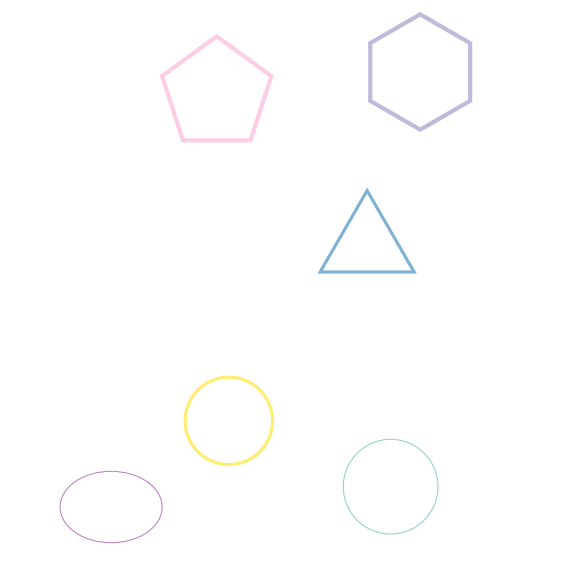[{"shape": "circle", "thickness": 0.5, "radius": 0.41, "center": [0.676, 0.156]}, {"shape": "hexagon", "thickness": 2, "radius": 0.5, "center": [0.728, 0.874]}, {"shape": "triangle", "thickness": 1.5, "radius": 0.47, "center": [0.636, 0.575]}, {"shape": "pentagon", "thickness": 2, "radius": 0.5, "center": [0.375, 0.837]}, {"shape": "oval", "thickness": 0.5, "radius": 0.44, "center": [0.192, 0.121]}, {"shape": "circle", "thickness": 1.5, "radius": 0.38, "center": [0.396, 0.27]}]